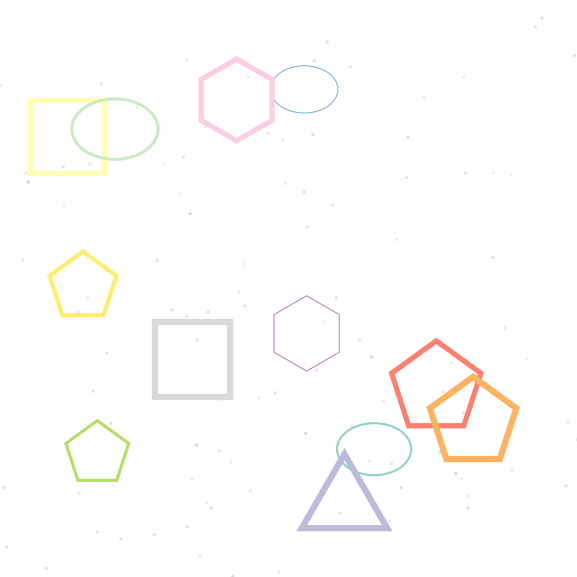[{"shape": "oval", "thickness": 1, "radius": 0.32, "center": [0.648, 0.221]}, {"shape": "square", "thickness": 2.5, "radius": 0.32, "center": [0.116, 0.763]}, {"shape": "triangle", "thickness": 3, "radius": 0.43, "center": [0.596, 0.127]}, {"shape": "pentagon", "thickness": 2.5, "radius": 0.41, "center": [0.755, 0.328]}, {"shape": "oval", "thickness": 0.5, "radius": 0.29, "center": [0.527, 0.844]}, {"shape": "pentagon", "thickness": 3, "radius": 0.39, "center": [0.819, 0.268]}, {"shape": "pentagon", "thickness": 1.5, "radius": 0.29, "center": [0.169, 0.214]}, {"shape": "hexagon", "thickness": 2.5, "radius": 0.35, "center": [0.41, 0.826]}, {"shape": "square", "thickness": 3, "radius": 0.33, "center": [0.333, 0.377]}, {"shape": "hexagon", "thickness": 0.5, "radius": 0.33, "center": [0.531, 0.422]}, {"shape": "oval", "thickness": 1.5, "radius": 0.37, "center": [0.199, 0.776]}, {"shape": "pentagon", "thickness": 2, "radius": 0.3, "center": [0.144, 0.503]}]